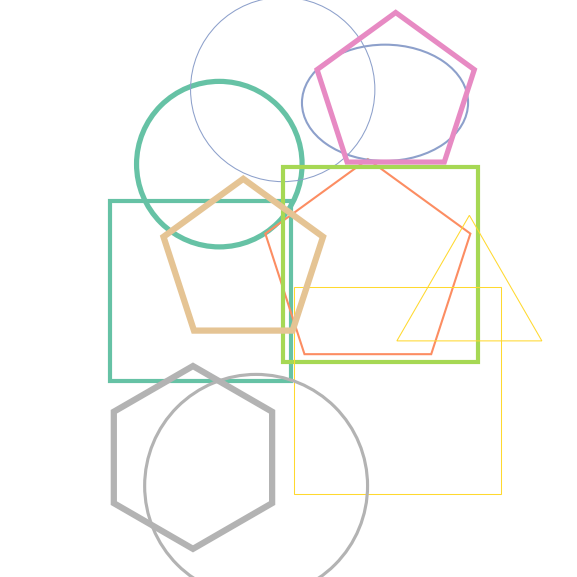[{"shape": "circle", "thickness": 2.5, "radius": 0.72, "center": [0.38, 0.715]}, {"shape": "square", "thickness": 2, "radius": 0.78, "center": [0.347, 0.495]}, {"shape": "pentagon", "thickness": 1, "radius": 0.93, "center": [0.637, 0.537]}, {"shape": "oval", "thickness": 1, "radius": 0.72, "center": [0.667, 0.821]}, {"shape": "circle", "thickness": 0.5, "radius": 0.8, "center": [0.49, 0.844]}, {"shape": "pentagon", "thickness": 2.5, "radius": 0.72, "center": [0.685, 0.834]}, {"shape": "square", "thickness": 2, "radius": 0.84, "center": [0.658, 0.541]}, {"shape": "triangle", "thickness": 0.5, "radius": 0.72, "center": [0.813, 0.481]}, {"shape": "square", "thickness": 0.5, "radius": 0.9, "center": [0.689, 0.322]}, {"shape": "pentagon", "thickness": 3, "radius": 0.73, "center": [0.421, 0.544]}, {"shape": "hexagon", "thickness": 3, "radius": 0.79, "center": [0.334, 0.207]}, {"shape": "circle", "thickness": 1.5, "radius": 0.96, "center": [0.443, 0.158]}]